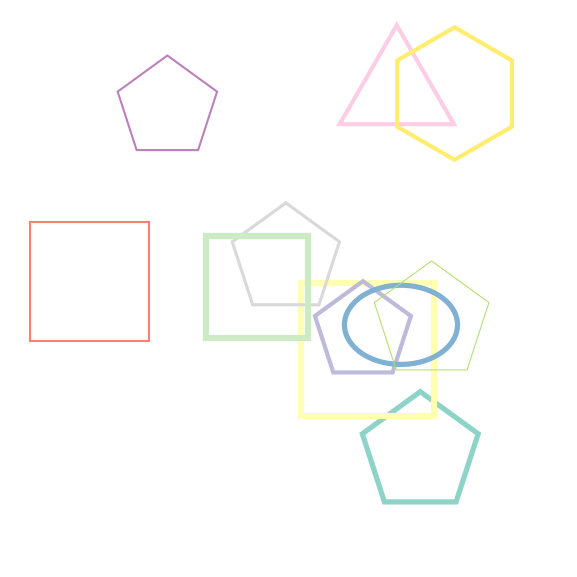[{"shape": "pentagon", "thickness": 2.5, "radius": 0.53, "center": [0.728, 0.215]}, {"shape": "square", "thickness": 3, "radius": 0.58, "center": [0.636, 0.393]}, {"shape": "pentagon", "thickness": 2, "radius": 0.44, "center": [0.628, 0.425]}, {"shape": "square", "thickness": 1, "radius": 0.52, "center": [0.156, 0.511]}, {"shape": "oval", "thickness": 2.5, "radius": 0.49, "center": [0.694, 0.437]}, {"shape": "pentagon", "thickness": 0.5, "radius": 0.52, "center": [0.747, 0.443]}, {"shape": "triangle", "thickness": 2, "radius": 0.57, "center": [0.687, 0.841]}, {"shape": "pentagon", "thickness": 1.5, "radius": 0.49, "center": [0.495, 0.55]}, {"shape": "pentagon", "thickness": 1, "radius": 0.45, "center": [0.29, 0.812]}, {"shape": "square", "thickness": 3, "radius": 0.44, "center": [0.446, 0.503]}, {"shape": "hexagon", "thickness": 2, "radius": 0.57, "center": [0.787, 0.837]}]